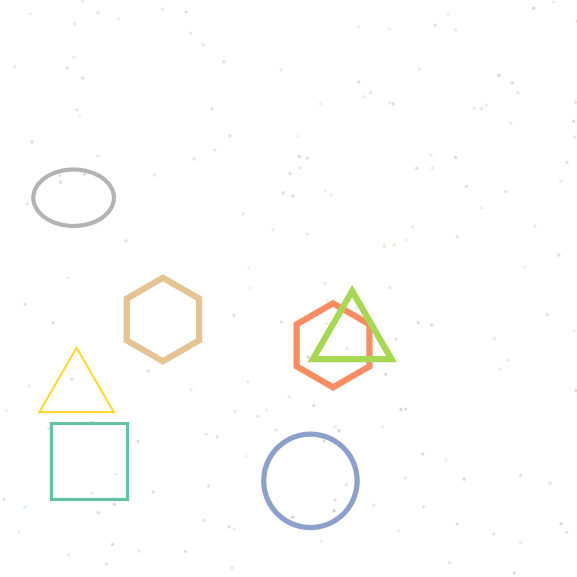[{"shape": "square", "thickness": 1.5, "radius": 0.33, "center": [0.154, 0.201]}, {"shape": "hexagon", "thickness": 3, "radius": 0.36, "center": [0.577, 0.401]}, {"shape": "circle", "thickness": 2.5, "radius": 0.4, "center": [0.538, 0.167]}, {"shape": "triangle", "thickness": 3, "radius": 0.39, "center": [0.61, 0.417]}, {"shape": "triangle", "thickness": 1, "radius": 0.37, "center": [0.133, 0.323]}, {"shape": "hexagon", "thickness": 3, "radius": 0.36, "center": [0.282, 0.446]}, {"shape": "oval", "thickness": 2, "radius": 0.35, "center": [0.128, 0.657]}]